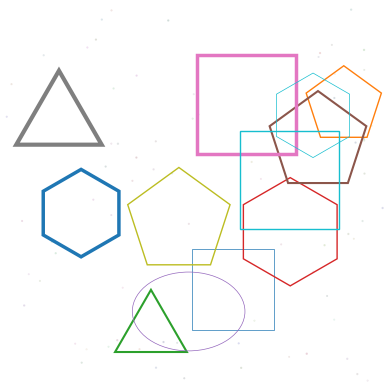[{"shape": "square", "thickness": 0.5, "radius": 0.53, "center": [0.605, 0.248]}, {"shape": "hexagon", "thickness": 2.5, "radius": 0.57, "center": [0.211, 0.446]}, {"shape": "pentagon", "thickness": 1, "radius": 0.51, "center": [0.893, 0.726]}, {"shape": "triangle", "thickness": 1.5, "radius": 0.54, "center": [0.392, 0.14]}, {"shape": "hexagon", "thickness": 1, "radius": 0.7, "center": [0.754, 0.398]}, {"shape": "oval", "thickness": 0.5, "radius": 0.73, "center": [0.49, 0.191]}, {"shape": "pentagon", "thickness": 1.5, "radius": 0.66, "center": [0.826, 0.631]}, {"shape": "square", "thickness": 2.5, "radius": 0.65, "center": [0.64, 0.729]}, {"shape": "triangle", "thickness": 3, "radius": 0.64, "center": [0.153, 0.688]}, {"shape": "pentagon", "thickness": 1, "radius": 0.7, "center": [0.465, 0.425]}, {"shape": "hexagon", "thickness": 0.5, "radius": 0.55, "center": [0.813, 0.7]}, {"shape": "square", "thickness": 1, "radius": 0.64, "center": [0.752, 0.532]}]